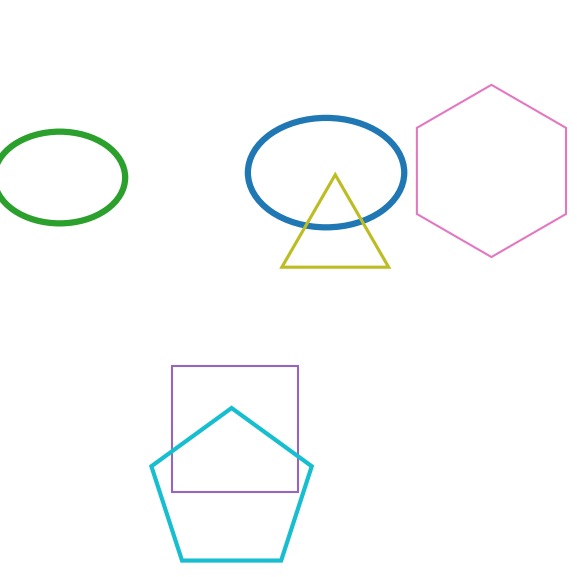[{"shape": "oval", "thickness": 3, "radius": 0.68, "center": [0.565, 0.7]}, {"shape": "oval", "thickness": 3, "radius": 0.57, "center": [0.103, 0.692]}, {"shape": "square", "thickness": 1, "radius": 0.55, "center": [0.407, 0.256]}, {"shape": "hexagon", "thickness": 1, "radius": 0.75, "center": [0.851, 0.703]}, {"shape": "triangle", "thickness": 1.5, "radius": 0.53, "center": [0.581, 0.59]}, {"shape": "pentagon", "thickness": 2, "radius": 0.73, "center": [0.401, 0.147]}]